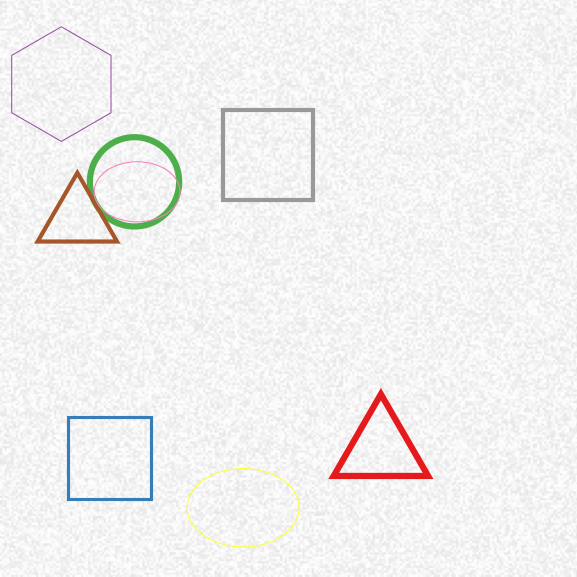[{"shape": "triangle", "thickness": 3, "radius": 0.47, "center": [0.66, 0.222]}, {"shape": "square", "thickness": 1.5, "radius": 0.36, "center": [0.189, 0.206]}, {"shape": "circle", "thickness": 3, "radius": 0.39, "center": [0.233, 0.684]}, {"shape": "hexagon", "thickness": 0.5, "radius": 0.5, "center": [0.106, 0.854]}, {"shape": "oval", "thickness": 0.5, "radius": 0.48, "center": [0.421, 0.12]}, {"shape": "triangle", "thickness": 2, "radius": 0.4, "center": [0.134, 0.621]}, {"shape": "oval", "thickness": 0.5, "radius": 0.37, "center": [0.237, 0.667]}, {"shape": "square", "thickness": 2, "radius": 0.39, "center": [0.464, 0.731]}]